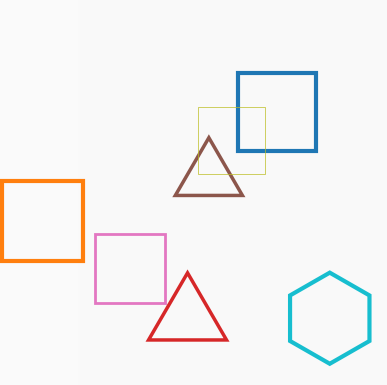[{"shape": "square", "thickness": 3, "radius": 0.5, "center": [0.715, 0.71]}, {"shape": "square", "thickness": 3, "radius": 0.52, "center": [0.109, 0.426]}, {"shape": "triangle", "thickness": 2.5, "radius": 0.58, "center": [0.484, 0.175]}, {"shape": "triangle", "thickness": 2.5, "radius": 0.5, "center": [0.539, 0.542]}, {"shape": "square", "thickness": 2, "radius": 0.45, "center": [0.335, 0.303]}, {"shape": "square", "thickness": 0.5, "radius": 0.43, "center": [0.597, 0.634]}, {"shape": "hexagon", "thickness": 3, "radius": 0.59, "center": [0.851, 0.173]}]